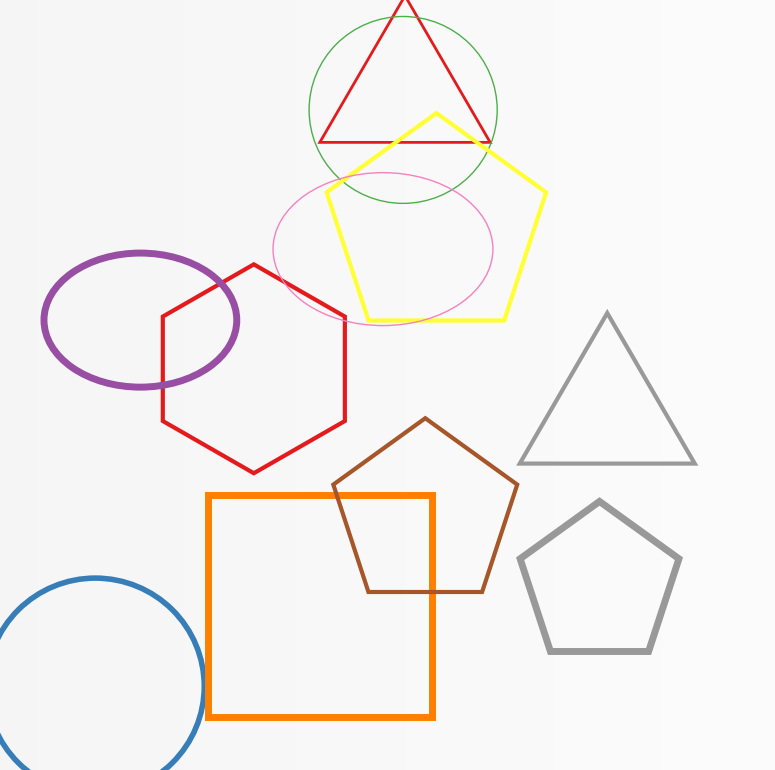[{"shape": "hexagon", "thickness": 1.5, "radius": 0.68, "center": [0.328, 0.521]}, {"shape": "triangle", "thickness": 1, "radius": 0.63, "center": [0.523, 0.879]}, {"shape": "circle", "thickness": 2, "radius": 0.7, "center": [0.123, 0.109]}, {"shape": "circle", "thickness": 0.5, "radius": 0.61, "center": [0.52, 0.857]}, {"shape": "oval", "thickness": 2.5, "radius": 0.62, "center": [0.181, 0.584]}, {"shape": "square", "thickness": 2.5, "radius": 0.72, "center": [0.413, 0.213]}, {"shape": "pentagon", "thickness": 1.5, "radius": 0.74, "center": [0.563, 0.704]}, {"shape": "pentagon", "thickness": 1.5, "radius": 0.62, "center": [0.549, 0.332]}, {"shape": "oval", "thickness": 0.5, "radius": 0.71, "center": [0.494, 0.676]}, {"shape": "triangle", "thickness": 1.5, "radius": 0.65, "center": [0.784, 0.463]}, {"shape": "pentagon", "thickness": 2.5, "radius": 0.54, "center": [0.774, 0.241]}]